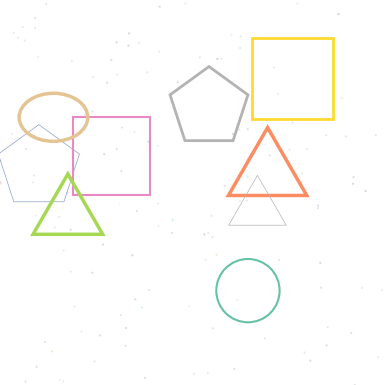[{"shape": "circle", "thickness": 1.5, "radius": 0.41, "center": [0.644, 0.245]}, {"shape": "triangle", "thickness": 2.5, "radius": 0.59, "center": [0.695, 0.551]}, {"shape": "pentagon", "thickness": 0.5, "radius": 0.55, "center": [0.101, 0.566]}, {"shape": "square", "thickness": 1.5, "radius": 0.5, "center": [0.29, 0.595]}, {"shape": "triangle", "thickness": 2.5, "radius": 0.52, "center": [0.176, 0.444]}, {"shape": "square", "thickness": 2, "radius": 0.53, "center": [0.759, 0.796]}, {"shape": "oval", "thickness": 2.5, "radius": 0.45, "center": [0.139, 0.695]}, {"shape": "triangle", "thickness": 0.5, "radius": 0.43, "center": [0.669, 0.458]}, {"shape": "pentagon", "thickness": 2, "radius": 0.53, "center": [0.543, 0.721]}]